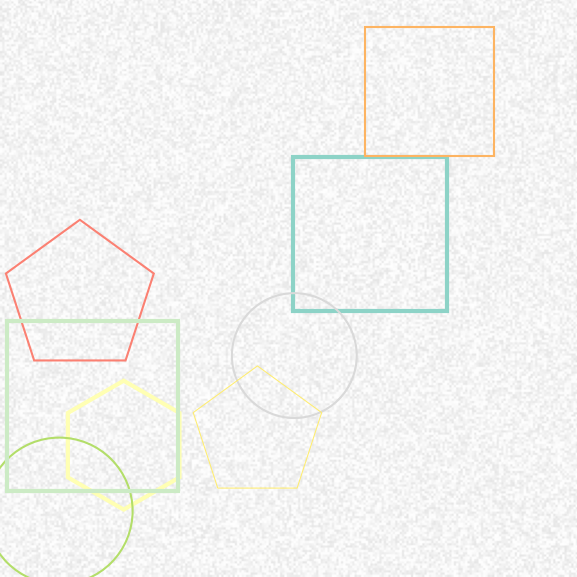[{"shape": "square", "thickness": 2, "radius": 0.67, "center": [0.641, 0.594]}, {"shape": "hexagon", "thickness": 2, "radius": 0.56, "center": [0.214, 0.228]}, {"shape": "pentagon", "thickness": 1, "radius": 0.67, "center": [0.138, 0.484]}, {"shape": "square", "thickness": 1, "radius": 0.56, "center": [0.744, 0.84]}, {"shape": "circle", "thickness": 1, "radius": 0.64, "center": [0.103, 0.114]}, {"shape": "circle", "thickness": 1, "radius": 0.54, "center": [0.51, 0.383]}, {"shape": "square", "thickness": 2, "radius": 0.74, "center": [0.16, 0.296]}, {"shape": "pentagon", "thickness": 0.5, "radius": 0.58, "center": [0.446, 0.249]}]